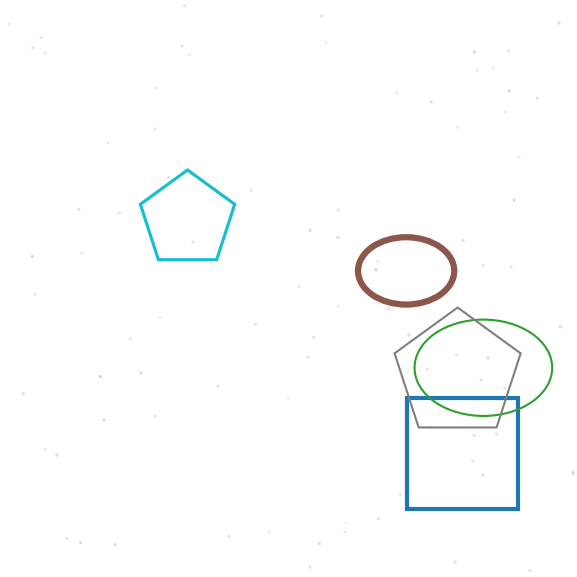[{"shape": "square", "thickness": 2, "radius": 0.48, "center": [0.801, 0.214]}, {"shape": "oval", "thickness": 1, "radius": 0.6, "center": [0.837, 0.362]}, {"shape": "oval", "thickness": 3, "radius": 0.42, "center": [0.703, 0.53]}, {"shape": "pentagon", "thickness": 1, "radius": 0.57, "center": [0.792, 0.352]}, {"shape": "pentagon", "thickness": 1.5, "radius": 0.43, "center": [0.325, 0.619]}]